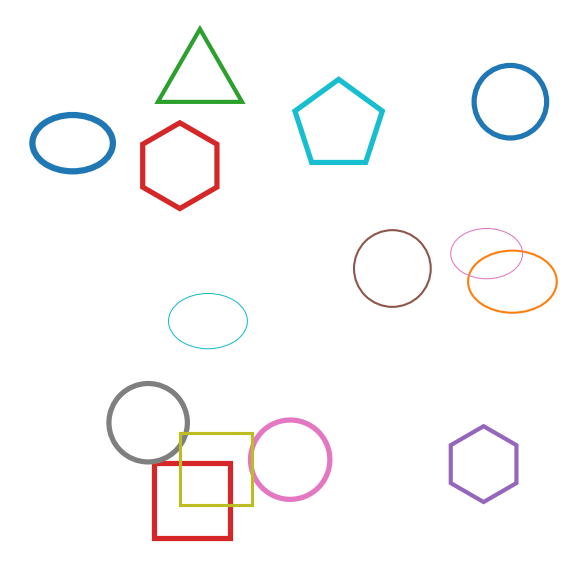[{"shape": "circle", "thickness": 2.5, "radius": 0.31, "center": [0.884, 0.823]}, {"shape": "oval", "thickness": 3, "radius": 0.35, "center": [0.126, 0.751]}, {"shape": "oval", "thickness": 1, "radius": 0.38, "center": [0.887, 0.511]}, {"shape": "triangle", "thickness": 2, "radius": 0.42, "center": [0.346, 0.865]}, {"shape": "hexagon", "thickness": 2.5, "radius": 0.37, "center": [0.311, 0.712]}, {"shape": "square", "thickness": 2.5, "radius": 0.33, "center": [0.332, 0.132]}, {"shape": "hexagon", "thickness": 2, "radius": 0.33, "center": [0.837, 0.195]}, {"shape": "circle", "thickness": 1, "radius": 0.33, "center": [0.679, 0.534]}, {"shape": "circle", "thickness": 2.5, "radius": 0.34, "center": [0.502, 0.203]}, {"shape": "oval", "thickness": 0.5, "radius": 0.31, "center": [0.843, 0.56]}, {"shape": "circle", "thickness": 2.5, "radius": 0.34, "center": [0.257, 0.267]}, {"shape": "square", "thickness": 1.5, "radius": 0.31, "center": [0.374, 0.187]}, {"shape": "pentagon", "thickness": 2.5, "radius": 0.4, "center": [0.586, 0.782]}, {"shape": "oval", "thickness": 0.5, "radius": 0.34, "center": [0.36, 0.443]}]